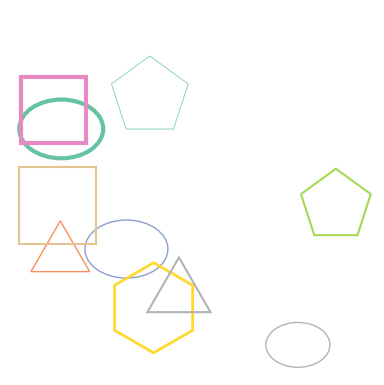[{"shape": "oval", "thickness": 3, "radius": 0.54, "center": [0.159, 0.665]}, {"shape": "pentagon", "thickness": 0.5, "radius": 0.52, "center": [0.389, 0.75]}, {"shape": "triangle", "thickness": 1, "radius": 0.44, "center": [0.157, 0.338]}, {"shape": "oval", "thickness": 1, "radius": 0.54, "center": [0.328, 0.353]}, {"shape": "square", "thickness": 3, "radius": 0.42, "center": [0.139, 0.715]}, {"shape": "pentagon", "thickness": 1.5, "radius": 0.48, "center": [0.872, 0.466]}, {"shape": "hexagon", "thickness": 2, "radius": 0.59, "center": [0.399, 0.201]}, {"shape": "square", "thickness": 1.5, "radius": 0.5, "center": [0.149, 0.466]}, {"shape": "triangle", "thickness": 1.5, "radius": 0.47, "center": [0.465, 0.237]}, {"shape": "oval", "thickness": 1, "radius": 0.42, "center": [0.774, 0.104]}]